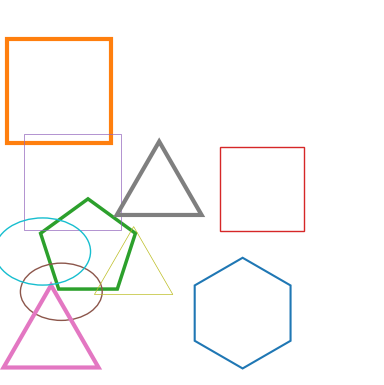[{"shape": "hexagon", "thickness": 1.5, "radius": 0.72, "center": [0.63, 0.187]}, {"shape": "square", "thickness": 3, "radius": 0.67, "center": [0.153, 0.765]}, {"shape": "pentagon", "thickness": 2.5, "radius": 0.65, "center": [0.229, 0.354]}, {"shape": "square", "thickness": 1, "radius": 0.55, "center": [0.68, 0.508]}, {"shape": "square", "thickness": 0.5, "radius": 0.63, "center": [0.188, 0.527]}, {"shape": "oval", "thickness": 1, "radius": 0.53, "center": [0.159, 0.242]}, {"shape": "triangle", "thickness": 3, "radius": 0.71, "center": [0.133, 0.117]}, {"shape": "triangle", "thickness": 3, "radius": 0.64, "center": [0.413, 0.505]}, {"shape": "triangle", "thickness": 0.5, "radius": 0.59, "center": [0.347, 0.294]}, {"shape": "oval", "thickness": 1, "radius": 0.62, "center": [0.111, 0.347]}]